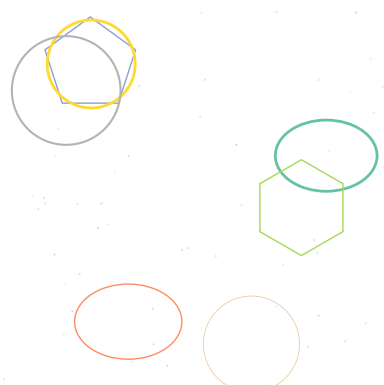[{"shape": "oval", "thickness": 2, "radius": 0.66, "center": [0.847, 0.596]}, {"shape": "oval", "thickness": 1, "radius": 0.7, "center": [0.333, 0.165]}, {"shape": "pentagon", "thickness": 1, "radius": 0.62, "center": [0.234, 0.832]}, {"shape": "hexagon", "thickness": 1, "radius": 0.62, "center": [0.783, 0.461]}, {"shape": "circle", "thickness": 2, "radius": 0.57, "center": [0.237, 0.834]}, {"shape": "circle", "thickness": 0.5, "radius": 0.62, "center": [0.653, 0.106]}, {"shape": "circle", "thickness": 1.5, "radius": 0.71, "center": [0.172, 0.765]}]